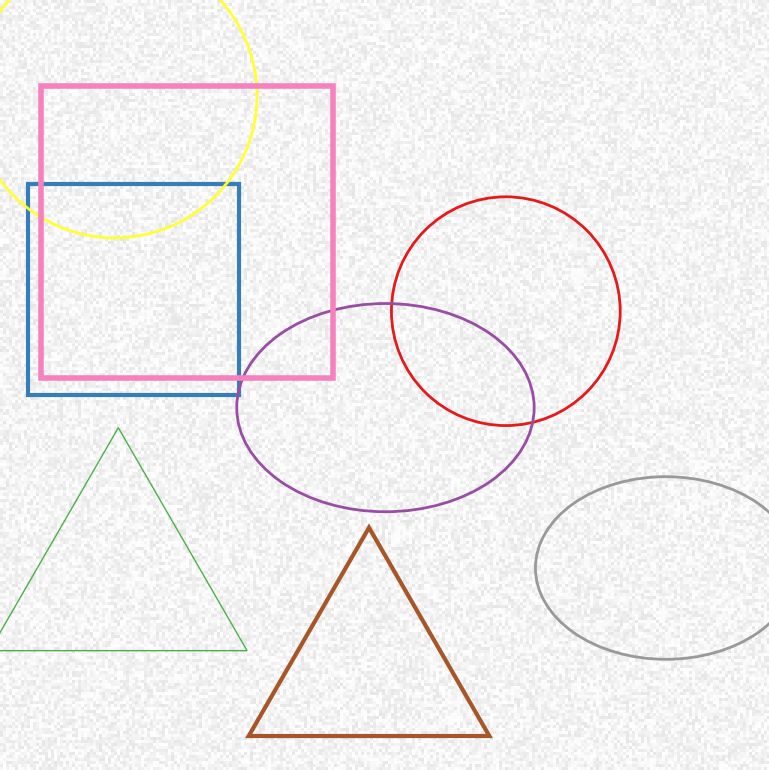[{"shape": "circle", "thickness": 1, "radius": 0.74, "center": [0.657, 0.596]}, {"shape": "square", "thickness": 1.5, "radius": 0.69, "center": [0.173, 0.624]}, {"shape": "triangle", "thickness": 0.5, "radius": 0.97, "center": [0.154, 0.252]}, {"shape": "oval", "thickness": 1, "radius": 0.97, "center": [0.501, 0.471]}, {"shape": "circle", "thickness": 1, "radius": 0.92, "center": [0.149, 0.876]}, {"shape": "triangle", "thickness": 1.5, "radius": 0.9, "center": [0.479, 0.134]}, {"shape": "square", "thickness": 2, "radius": 0.95, "center": [0.243, 0.699]}, {"shape": "oval", "thickness": 1, "radius": 0.85, "center": [0.865, 0.262]}]